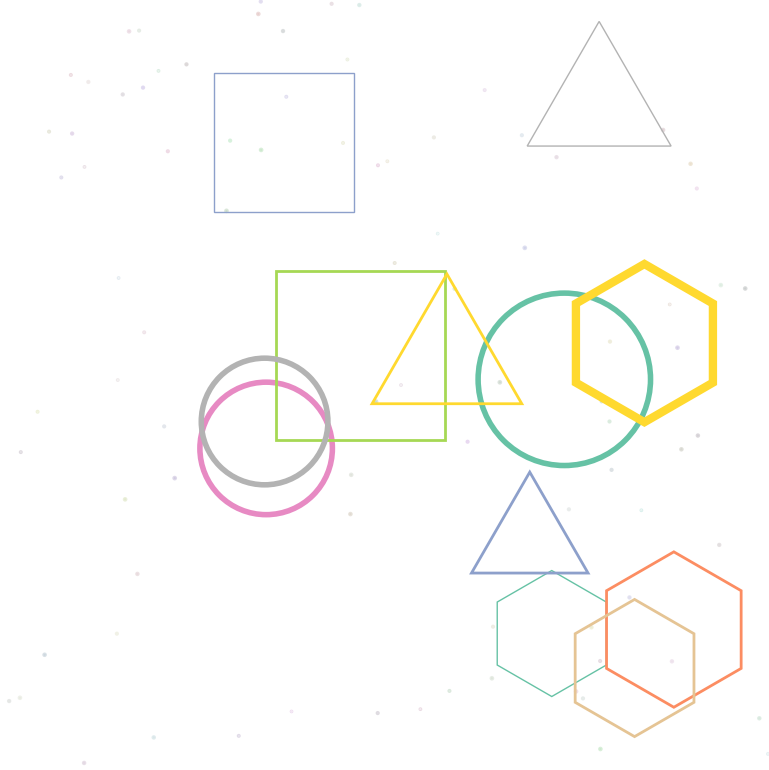[{"shape": "circle", "thickness": 2, "radius": 0.56, "center": [0.733, 0.507]}, {"shape": "hexagon", "thickness": 0.5, "radius": 0.41, "center": [0.717, 0.177]}, {"shape": "hexagon", "thickness": 1, "radius": 0.5, "center": [0.875, 0.182]}, {"shape": "triangle", "thickness": 1, "radius": 0.44, "center": [0.688, 0.299]}, {"shape": "square", "thickness": 0.5, "radius": 0.45, "center": [0.369, 0.815]}, {"shape": "circle", "thickness": 2, "radius": 0.43, "center": [0.346, 0.418]}, {"shape": "square", "thickness": 1, "radius": 0.55, "center": [0.469, 0.538]}, {"shape": "triangle", "thickness": 1, "radius": 0.56, "center": [0.58, 0.532]}, {"shape": "hexagon", "thickness": 3, "radius": 0.51, "center": [0.837, 0.554]}, {"shape": "hexagon", "thickness": 1, "radius": 0.45, "center": [0.824, 0.132]}, {"shape": "circle", "thickness": 2, "radius": 0.41, "center": [0.344, 0.453]}, {"shape": "triangle", "thickness": 0.5, "radius": 0.54, "center": [0.778, 0.864]}]